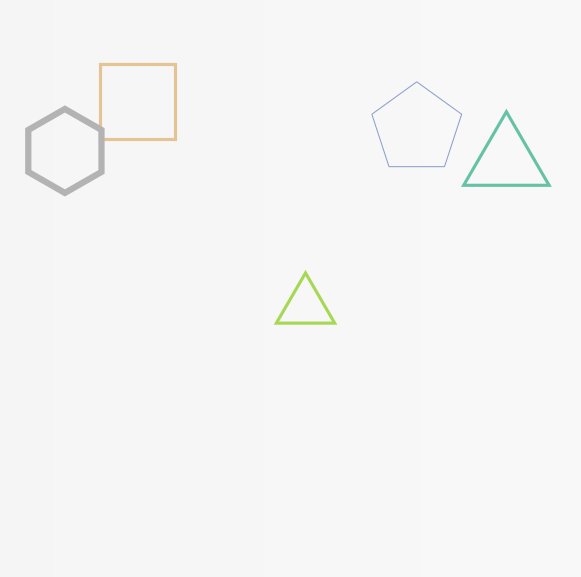[{"shape": "triangle", "thickness": 1.5, "radius": 0.42, "center": [0.871, 0.721]}, {"shape": "pentagon", "thickness": 0.5, "radius": 0.41, "center": [0.717, 0.776]}, {"shape": "triangle", "thickness": 1.5, "radius": 0.29, "center": [0.526, 0.469]}, {"shape": "square", "thickness": 1.5, "radius": 0.32, "center": [0.236, 0.824]}, {"shape": "hexagon", "thickness": 3, "radius": 0.36, "center": [0.112, 0.738]}]